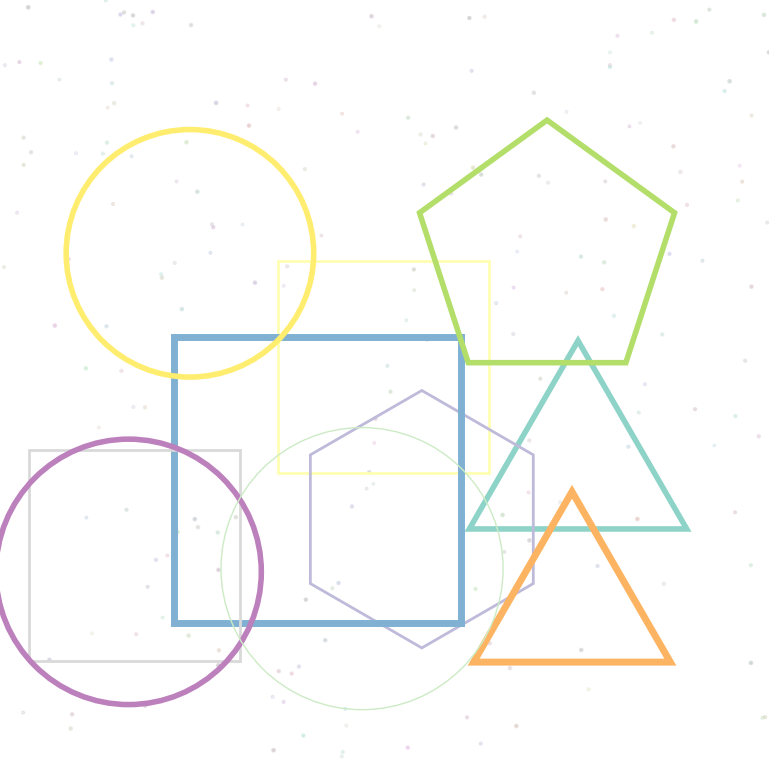[{"shape": "triangle", "thickness": 2, "radius": 0.81, "center": [0.751, 0.395]}, {"shape": "square", "thickness": 1, "radius": 0.69, "center": [0.498, 0.523]}, {"shape": "hexagon", "thickness": 1, "radius": 0.84, "center": [0.548, 0.326]}, {"shape": "square", "thickness": 2.5, "radius": 0.93, "center": [0.412, 0.377]}, {"shape": "triangle", "thickness": 2.5, "radius": 0.74, "center": [0.743, 0.214]}, {"shape": "pentagon", "thickness": 2, "radius": 0.87, "center": [0.71, 0.67]}, {"shape": "square", "thickness": 1, "radius": 0.68, "center": [0.174, 0.279]}, {"shape": "circle", "thickness": 2, "radius": 0.86, "center": [0.167, 0.257]}, {"shape": "circle", "thickness": 0.5, "radius": 0.92, "center": [0.47, 0.262]}, {"shape": "circle", "thickness": 2, "radius": 0.8, "center": [0.247, 0.671]}]